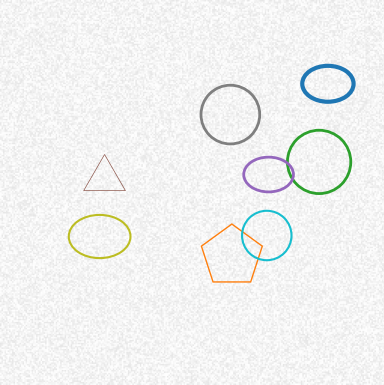[{"shape": "oval", "thickness": 3, "radius": 0.33, "center": [0.852, 0.782]}, {"shape": "pentagon", "thickness": 1, "radius": 0.42, "center": [0.602, 0.335]}, {"shape": "circle", "thickness": 2, "radius": 0.41, "center": [0.829, 0.579]}, {"shape": "oval", "thickness": 2, "radius": 0.32, "center": [0.698, 0.547]}, {"shape": "triangle", "thickness": 0.5, "radius": 0.31, "center": [0.272, 0.536]}, {"shape": "circle", "thickness": 2, "radius": 0.38, "center": [0.598, 0.702]}, {"shape": "oval", "thickness": 1.5, "radius": 0.4, "center": [0.259, 0.386]}, {"shape": "circle", "thickness": 1.5, "radius": 0.32, "center": [0.693, 0.388]}]